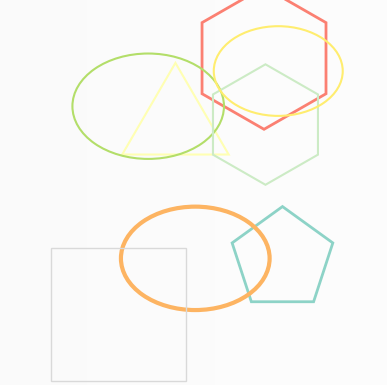[{"shape": "pentagon", "thickness": 2, "radius": 0.68, "center": [0.729, 0.327]}, {"shape": "triangle", "thickness": 1.5, "radius": 0.79, "center": [0.453, 0.678]}, {"shape": "hexagon", "thickness": 2, "radius": 0.92, "center": [0.681, 0.849]}, {"shape": "oval", "thickness": 3, "radius": 0.96, "center": [0.504, 0.329]}, {"shape": "oval", "thickness": 1.5, "radius": 0.98, "center": [0.382, 0.724]}, {"shape": "square", "thickness": 1, "radius": 0.87, "center": [0.305, 0.184]}, {"shape": "hexagon", "thickness": 1.5, "radius": 0.78, "center": [0.685, 0.677]}, {"shape": "oval", "thickness": 1.5, "radius": 0.83, "center": [0.718, 0.815]}]